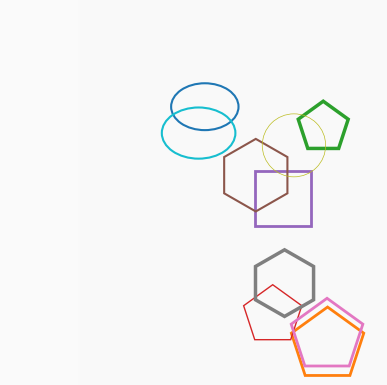[{"shape": "oval", "thickness": 1.5, "radius": 0.43, "center": [0.529, 0.723]}, {"shape": "pentagon", "thickness": 2, "radius": 0.49, "center": [0.845, 0.104]}, {"shape": "pentagon", "thickness": 2.5, "radius": 0.34, "center": [0.834, 0.669]}, {"shape": "pentagon", "thickness": 1, "radius": 0.39, "center": [0.704, 0.182]}, {"shape": "square", "thickness": 2, "radius": 0.36, "center": [0.731, 0.484]}, {"shape": "hexagon", "thickness": 1.5, "radius": 0.47, "center": [0.66, 0.545]}, {"shape": "pentagon", "thickness": 2, "radius": 0.49, "center": [0.844, 0.128]}, {"shape": "hexagon", "thickness": 2.5, "radius": 0.43, "center": [0.734, 0.265]}, {"shape": "circle", "thickness": 0.5, "radius": 0.41, "center": [0.759, 0.622]}, {"shape": "oval", "thickness": 1.5, "radius": 0.47, "center": [0.513, 0.654]}]